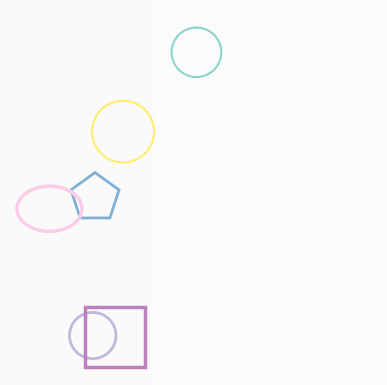[{"shape": "circle", "thickness": 1.5, "radius": 0.32, "center": [0.507, 0.864]}, {"shape": "circle", "thickness": 2, "radius": 0.3, "center": [0.239, 0.129]}, {"shape": "pentagon", "thickness": 2, "radius": 0.33, "center": [0.245, 0.487]}, {"shape": "oval", "thickness": 2.5, "radius": 0.42, "center": [0.128, 0.458]}, {"shape": "square", "thickness": 2.5, "radius": 0.39, "center": [0.297, 0.125]}, {"shape": "circle", "thickness": 1.5, "radius": 0.4, "center": [0.318, 0.658]}]